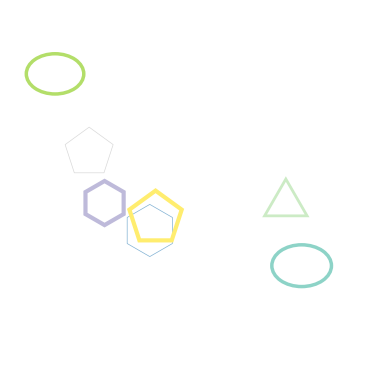[{"shape": "oval", "thickness": 2.5, "radius": 0.39, "center": [0.783, 0.31]}, {"shape": "hexagon", "thickness": 3, "radius": 0.29, "center": [0.272, 0.473]}, {"shape": "hexagon", "thickness": 0.5, "radius": 0.34, "center": [0.389, 0.401]}, {"shape": "oval", "thickness": 2.5, "radius": 0.37, "center": [0.143, 0.808]}, {"shape": "pentagon", "thickness": 0.5, "radius": 0.33, "center": [0.232, 0.604]}, {"shape": "triangle", "thickness": 2, "radius": 0.32, "center": [0.742, 0.471]}, {"shape": "pentagon", "thickness": 3, "radius": 0.36, "center": [0.404, 0.433]}]